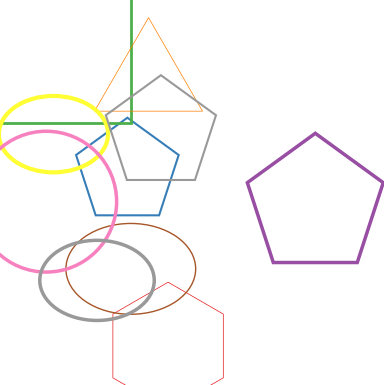[{"shape": "hexagon", "thickness": 0.5, "radius": 0.83, "center": [0.437, 0.101]}, {"shape": "pentagon", "thickness": 1.5, "radius": 0.7, "center": [0.331, 0.554]}, {"shape": "square", "thickness": 2, "radius": 0.87, "center": [0.167, 0.853]}, {"shape": "pentagon", "thickness": 2.5, "radius": 0.93, "center": [0.819, 0.468]}, {"shape": "triangle", "thickness": 0.5, "radius": 0.81, "center": [0.386, 0.792]}, {"shape": "oval", "thickness": 3, "radius": 0.71, "center": [0.139, 0.652]}, {"shape": "oval", "thickness": 1, "radius": 0.84, "center": [0.34, 0.302]}, {"shape": "circle", "thickness": 2.5, "radius": 0.91, "center": [0.12, 0.476]}, {"shape": "oval", "thickness": 2.5, "radius": 0.74, "center": [0.252, 0.272]}, {"shape": "pentagon", "thickness": 1.5, "radius": 0.75, "center": [0.418, 0.654]}]